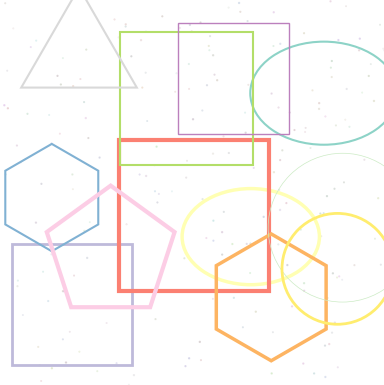[{"shape": "oval", "thickness": 1.5, "radius": 0.96, "center": [0.841, 0.758]}, {"shape": "oval", "thickness": 2.5, "radius": 0.89, "center": [0.651, 0.385]}, {"shape": "square", "thickness": 2, "radius": 0.78, "center": [0.187, 0.208]}, {"shape": "square", "thickness": 3, "radius": 0.98, "center": [0.504, 0.44]}, {"shape": "hexagon", "thickness": 1.5, "radius": 0.7, "center": [0.134, 0.487]}, {"shape": "hexagon", "thickness": 2.5, "radius": 0.82, "center": [0.704, 0.228]}, {"shape": "square", "thickness": 1.5, "radius": 0.86, "center": [0.484, 0.745]}, {"shape": "pentagon", "thickness": 3, "radius": 0.87, "center": [0.287, 0.343]}, {"shape": "triangle", "thickness": 1.5, "radius": 0.87, "center": [0.205, 0.859]}, {"shape": "square", "thickness": 1, "radius": 0.72, "center": [0.606, 0.796]}, {"shape": "circle", "thickness": 0.5, "radius": 0.97, "center": [0.89, 0.409]}, {"shape": "circle", "thickness": 2, "radius": 0.72, "center": [0.876, 0.302]}]